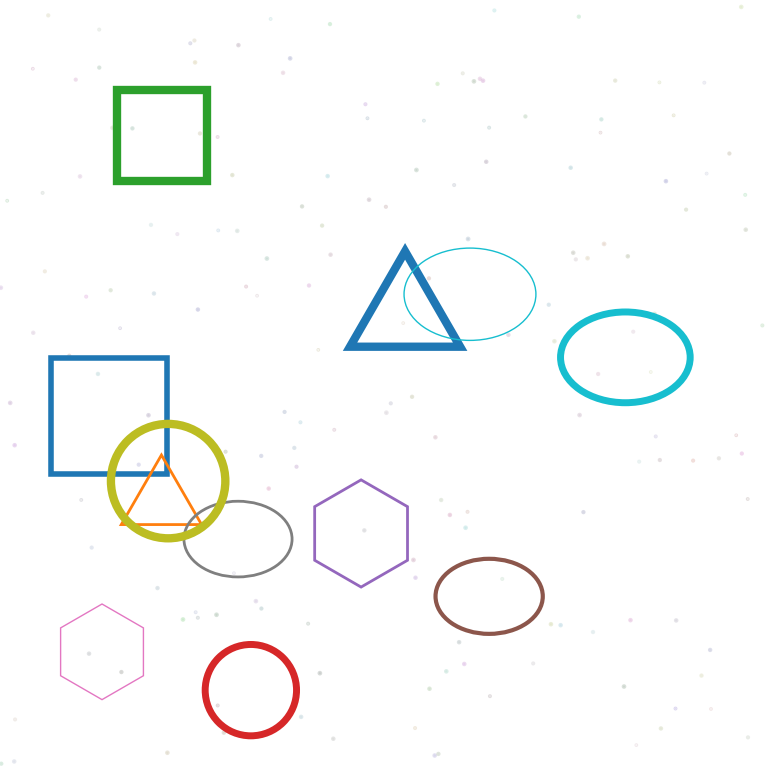[{"shape": "triangle", "thickness": 3, "radius": 0.41, "center": [0.526, 0.591]}, {"shape": "square", "thickness": 2, "radius": 0.38, "center": [0.141, 0.46]}, {"shape": "triangle", "thickness": 1, "radius": 0.3, "center": [0.21, 0.349]}, {"shape": "square", "thickness": 3, "radius": 0.29, "center": [0.211, 0.824]}, {"shape": "circle", "thickness": 2.5, "radius": 0.3, "center": [0.326, 0.104]}, {"shape": "hexagon", "thickness": 1, "radius": 0.35, "center": [0.469, 0.307]}, {"shape": "oval", "thickness": 1.5, "radius": 0.35, "center": [0.635, 0.226]}, {"shape": "hexagon", "thickness": 0.5, "radius": 0.31, "center": [0.132, 0.153]}, {"shape": "oval", "thickness": 1, "radius": 0.35, "center": [0.309, 0.3]}, {"shape": "circle", "thickness": 3, "radius": 0.37, "center": [0.218, 0.375]}, {"shape": "oval", "thickness": 0.5, "radius": 0.43, "center": [0.61, 0.618]}, {"shape": "oval", "thickness": 2.5, "radius": 0.42, "center": [0.812, 0.536]}]